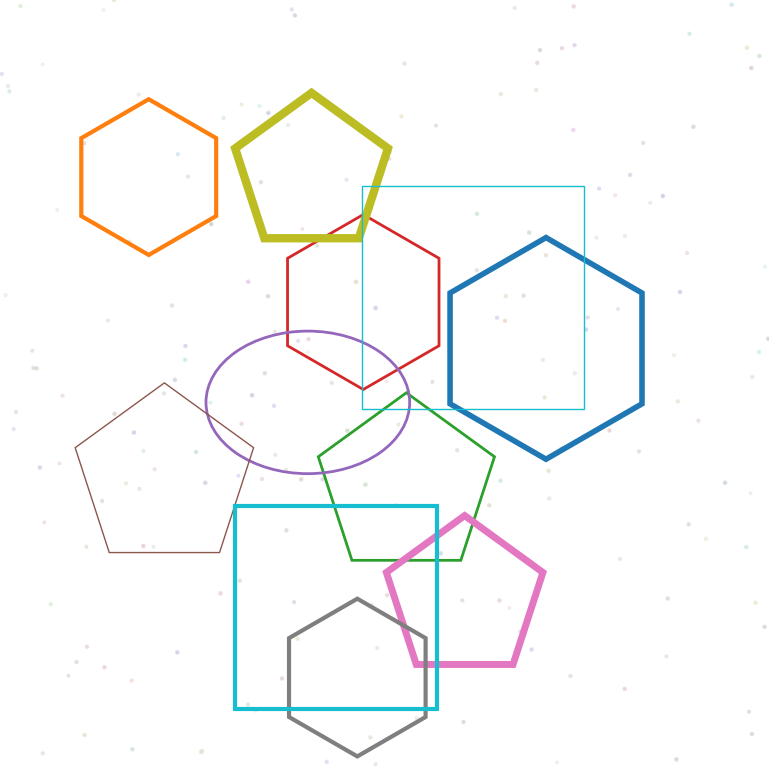[{"shape": "hexagon", "thickness": 2, "radius": 0.72, "center": [0.709, 0.548]}, {"shape": "hexagon", "thickness": 1.5, "radius": 0.51, "center": [0.193, 0.77]}, {"shape": "pentagon", "thickness": 1, "radius": 0.6, "center": [0.528, 0.37]}, {"shape": "hexagon", "thickness": 1, "radius": 0.57, "center": [0.472, 0.608]}, {"shape": "oval", "thickness": 1, "radius": 0.66, "center": [0.4, 0.477]}, {"shape": "pentagon", "thickness": 0.5, "radius": 0.61, "center": [0.213, 0.381]}, {"shape": "pentagon", "thickness": 2.5, "radius": 0.53, "center": [0.603, 0.224]}, {"shape": "hexagon", "thickness": 1.5, "radius": 0.51, "center": [0.464, 0.12]}, {"shape": "pentagon", "thickness": 3, "radius": 0.52, "center": [0.405, 0.775]}, {"shape": "square", "thickness": 0.5, "radius": 0.72, "center": [0.615, 0.614]}, {"shape": "square", "thickness": 1.5, "radius": 0.66, "center": [0.437, 0.211]}]